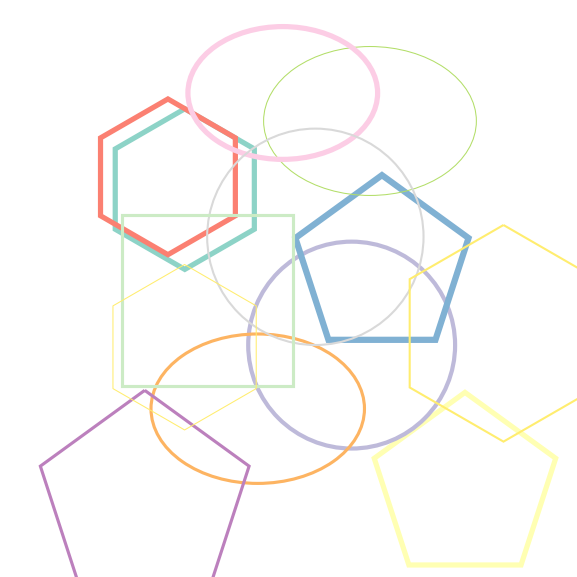[{"shape": "hexagon", "thickness": 2.5, "radius": 0.7, "center": [0.32, 0.672]}, {"shape": "pentagon", "thickness": 2.5, "radius": 0.83, "center": [0.805, 0.154]}, {"shape": "circle", "thickness": 2, "radius": 0.9, "center": [0.609, 0.402]}, {"shape": "hexagon", "thickness": 2.5, "radius": 0.67, "center": [0.291, 0.693]}, {"shape": "pentagon", "thickness": 3, "radius": 0.79, "center": [0.661, 0.538]}, {"shape": "oval", "thickness": 1.5, "radius": 0.92, "center": [0.446, 0.291]}, {"shape": "oval", "thickness": 0.5, "radius": 0.92, "center": [0.641, 0.79]}, {"shape": "oval", "thickness": 2.5, "radius": 0.82, "center": [0.49, 0.838]}, {"shape": "circle", "thickness": 1, "radius": 0.94, "center": [0.546, 0.589]}, {"shape": "pentagon", "thickness": 1.5, "radius": 0.95, "center": [0.251, 0.133]}, {"shape": "square", "thickness": 1.5, "radius": 0.74, "center": [0.359, 0.479]}, {"shape": "hexagon", "thickness": 1, "radius": 0.94, "center": [0.872, 0.422]}, {"shape": "hexagon", "thickness": 0.5, "radius": 0.72, "center": [0.32, 0.398]}]